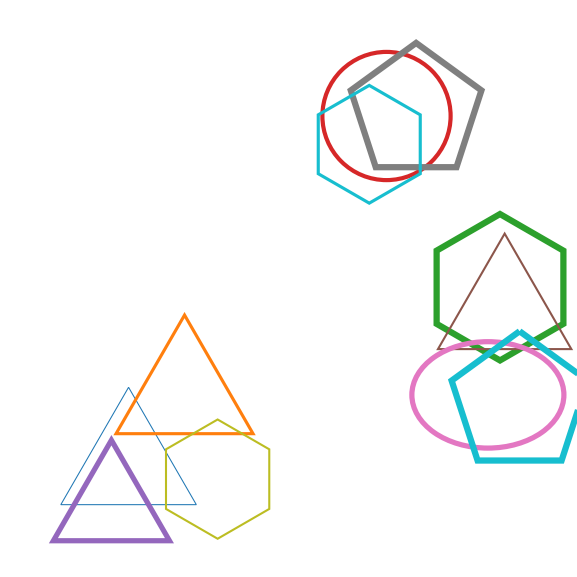[{"shape": "triangle", "thickness": 0.5, "radius": 0.68, "center": [0.223, 0.193]}, {"shape": "triangle", "thickness": 1.5, "radius": 0.68, "center": [0.32, 0.317]}, {"shape": "hexagon", "thickness": 3, "radius": 0.63, "center": [0.866, 0.502]}, {"shape": "circle", "thickness": 2, "radius": 0.56, "center": [0.669, 0.798]}, {"shape": "triangle", "thickness": 2.5, "radius": 0.58, "center": [0.193, 0.121]}, {"shape": "triangle", "thickness": 1, "radius": 0.67, "center": [0.874, 0.461]}, {"shape": "oval", "thickness": 2.5, "radius": 0.66, "center": [0.845, 0.315]}, {"shape": "pentagon", "thickness": 3, "radius": 0.59, "center": [0.721, 0.806]}, {"shape": "hexagon", "thickness": 1, "radius": 0.52, "center": [0.377, 0.169]}, {"shape": "hexagon", "thickness": 1.5, "radius": 0.51, "center": [0.639, 0.749]}, {"shape": "pentagon", "thickness": 3, "radius": 0.62, "center": [0.9, 0.302]}]